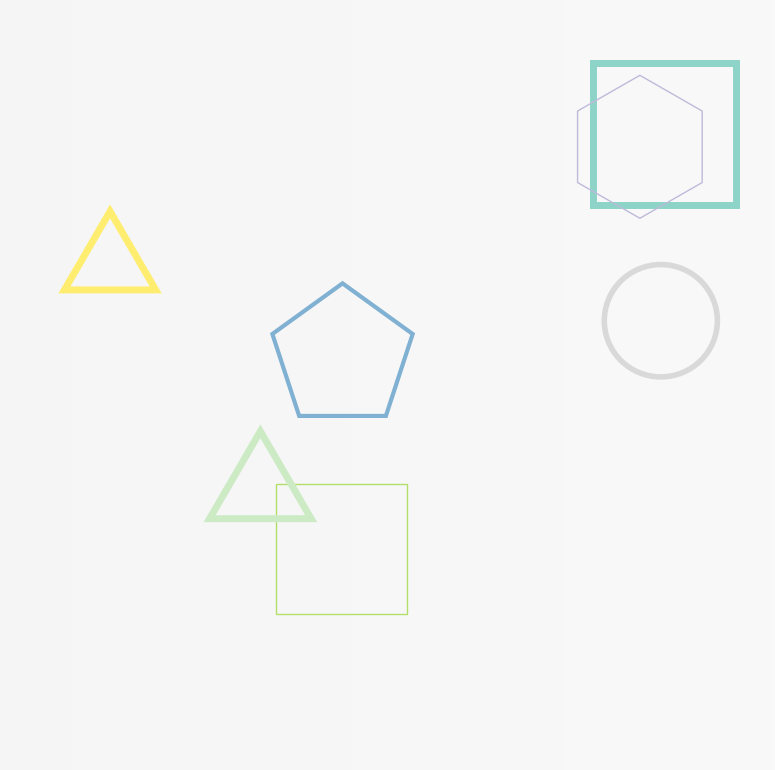[{"shape": "square", "thickness": 2.5, "radius": 0.46, "center": [0.857, 0.826]}, {"shape": "hexagon", "thickness": 0.5, "radius": 0.46, "center": [0.826, 0.809]}, {"shape": "pentagon", "thickness": 1.5, "radius": 0.48, "center": [0.442, 0.537]}, {"shape": "square", "thickness": 0.5, "radius": 0.42, "center": [0.441, 0.286]}, {"shape": "circle", "thickness": 2, "radius": 0.36, "center": [0.853, 0.583]}, {"shape": "triangle", "thickness": 2.5, "radius": 0.38, "center": [0.336, 0.364]}, {"shape": "triangle", "thickness": 2.5, "radius": 0.34, "center": [0.142, 0.657]}]